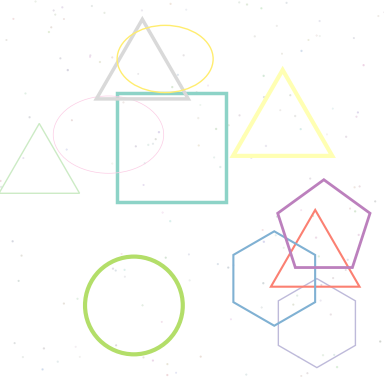[{"shape": "square", "thickness": 2.5, "radius": 0.71, "center": [0.445, 0.617]}, {"shape": "triangle", "thickness": 3, "radius": 0.74, "center": [0.734, 0.67]}, {"shape": "hexagon", "thickness": 1, "radius": 0.58, "center": [0.823, 0.161]}, {"shape": "triangle", "thickness": 1.5, "radius": 0.66, "center": [0.819, 0.322]}, {"shape": "hexagon", "thickness": 1.5, "radius": 0.61, "center": [0.712, 0.277]}, {"shape": "circle", "thickness": 3, "radius": 0.63, "center": [0.348, 0.207]}, {"shape": "oval", "thickness": 0.5, "radius": 0.72, "center": [0.282, 0.65]}, {"shape": "triangle", "thickness": 2.5, "radius": 0.69, "center": [0.37, 0.812]}, {"shape": "pentagon", "thickness": 2, "radius": 0.63, "center": [0.841, 0.407]}, {"shape": "triangle", "thickness": 1, "radius": 0.6, "center": [0.102, 0.558]}, {"shape": "oval", "thickness": 1, "radius": 0.62, "center": [0.429, 0.847]}]